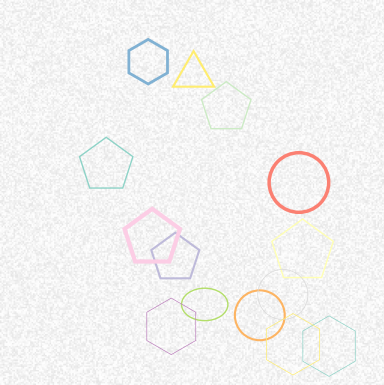[{"shape": "hexagon", "thickness": 0.5, "radius": 0.39, "center": [0.855, 0.101]}, {"shape": "pentagon", "thickness": 1, "radius": 0.36, "center": [0.276, 0.571]}, {"shape": "pentagon", "thickness": 1, "radius": 0.42, "center": [0.786, 0.347]}, {"shape": "pentagon", "thickness": 1.5, "radius": 0.33, "center": [0.455, 0.33]}, {"shape": "circle", "thickness": 2.5, "radius": 0.39, "center": [0.776, 0.526]}, {"shape": "hexagon", "thickness": 2, "radius": 0.29, "center": [0.385, 0.84]}, {"shape": "circle", "thickness": 1.5, "radius": 0.32, "center": [0.675, 0.181]}, {"shape": "oval", "thickness": 1, "radius": 0.3, "center": [0.532, 0.209]}, {"shape": "pentagon", "thickness": 3, "radius": 0.38, "center": [0.395, 0.382]}, {"shape": "circle", "thickness": 0.5, "radius": 0.33, "center": [0.735, 0.235]}, {"shape": "hexagon", "thickness": 0.5, "radius": 0.37, "center": [0.445, 0.152]}, {"shape": "pentagon", "thickness": 1, "radius": 0.34, "center": [0.588, 0.72]}, {"shape": "hexagon", "thickness": 0.5, "radius": 0.4, "center": [0.761, 0.106]}, {"shape": "triangle", "thickness": 1.5, "radius": 0.31, "center": [0.503, 0.806]}]